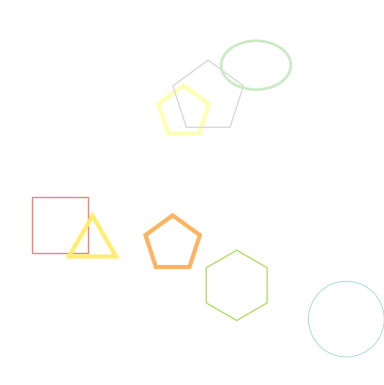[{"shape": "circle", "thickness": 0.5, "radius": 0.49, "center": [0.9, 0.171]}, {"shape": "pentagon", "thickness": 3, "radius": 0.35, "center": [0.477, 0.709]}, {"shape": "square", "thickness": 1, "radius": 0.37, "center": [0.155, 0.416]}, {"shape": "pentagon", "thickness": 3, "radius": 0.37, "center": [0.448, 0.366]}, {"shape": "hexagon", "thickness": 1, "radius": 0.46, "center": [0.615, 0.259]}, {"shape": "pentagon", "thickness": 1, "radius": 0.48, "center": [0.541, 0.747]}, {"shape": "oval", "thickness": 2, "radius": 0.45, "center": [0.665, 0.831]}, {"shape": "triangle", "thickness": 3, "radius": 0.35, "center": [0.24, 0.369]}]